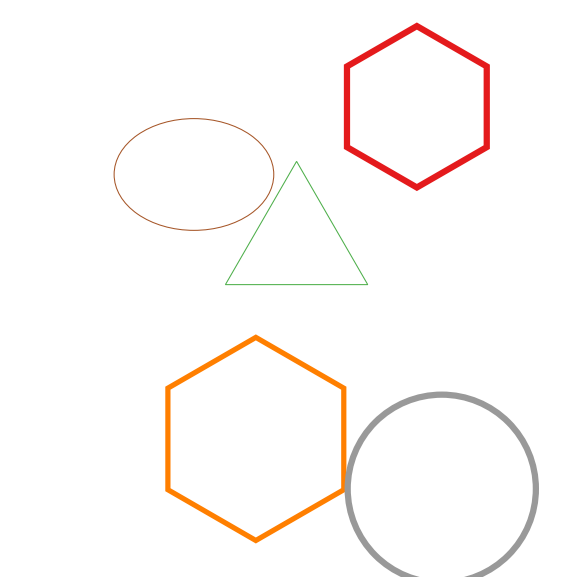[{"shape": "hexagon", "thickness": 3, "radius": 0.7, "center": [0.722, 0.814]}, {"shape": "triangle", "thickness": 0.5, "radius": 0.71, "center": [0.514, 0.577]}, {"shape": "hexagon", "thickness": 2.5, "radius": 0.88, "center": [0.443, 0.239]}, {"shape": "oval", "thickness": 0.5, "radius": 0.69, "center": [0.336, 0.697]}, {"shape": "circle", "thickness": 3, "radius": 0.81, "center": [0.765, 0.153]}]